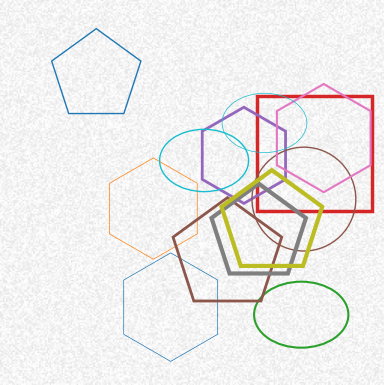[{"shape": "pentagon", "thickness": 1, "radius": 0.61, "center": [0.25, 0.804]}, {"shape": "hexagon", "thickness": 0.5, "radius": 0.7, "center": [0.443, 0.202]}, {"shape": "hexagon", "thickness": 0.5, "radius": 0.66, "center": [0.398, 0.458]}, {"shape": "oval", "thickness": 1.5, "radius": 0.61, "center": [0.782, 0.183]}, {"shape": "square", "thickness": 2.5, "radius": 0.75, "center": [0.818, 0.602]}, {"shape": "hexagon", "thickness": 2, "radius": 0.62, "center": [0.633, 0.597]}, {"shape": "circle", "thickness": 1, "radius": 0.67, "center": [0.789, 0.483]}, {"shape": "pentagon", "thickness": 2, "radius": 0.74, "center": [0.591, 0.338]}, {"shape": "hexagon", "thickness": 1.5, "radius": 0.7, "center": [0.841, 0.641]}, {"shape": "pentagon", "thickness": 3, "radius": 0.64, "center": [0.672, 0.394]}, {"shape": "pentagon", "thickness": 3, "radius": 0.69, "center": [0.706, 0.421]}, {"shape": "oval", "thickness": 0.5, "radius": 0.55, "center": [0.687, 0.681]}, {"shape": "oval", "thickness": 1, "radius": 0.58, "center": [0.53, 0.583]}]